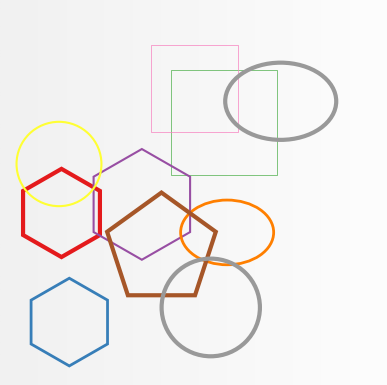[{"shape": "hexagon", "thickness": 3, "radius": 0.57, "center": [0.159, 0.447]}, {"shape": "hexagon", "thickness": 2, "radius": 0.57, "center": [0.179, 0.163]}, {"shape": "square", "thickness": 0.5, "radius": 0.68, "center": [0.578, 0.681]}, {"shape": "hexagon", "thickness": 1.5, "radius": 0.72, "center": [0.366, 0.469]}, {"shape": "oval", "thickness": 2, "radius": 0.6, "center": [0.586, 0.396]}, {"shape": "circle", "thickness": 1.5, "radius": 0.55, "center": [0.152, 0.574]}, {"shape": "pentagon", "thickness": 3, "radius": 0.74, "center": [0.417, 0.352]}, {"shape": "square", "thickness": 0.5, "radius": 0.56, "center": [0.502, 0.77]}, {"shape": "oval", "thickness": 3, "radius": 0.72, "center": [0.724, 0.737]}, {"shape": "circle", "thickness": 3, "radius": 0.63, "center": [0.544, 0.201]}]